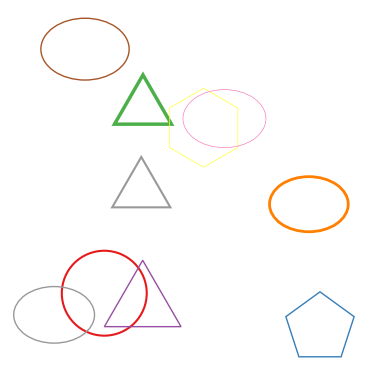[{"shape": "circle", "thickness": 1.5, "radius": 0.55, "center": [0.271, 0.238]}, {"shape": "pentagon", "thickness": 1, "radius": 0.47, "center": [0.831, 0.149]}, {"shape": "triangle", "thickness": 2.5, "radius": 0.43, "center": [0.371, 0.72]}, {"shape": "triangle", "thickness": 1, "radius": 0.57, "center": [0.371, 0.209]}, {"shape": "oval", "thickness": 2, "radius": 0.51, "center": [0.802, 0.47]}, {"shape": "hexagon", "thickness": 0.5, "radius": 0.51, "center": [0.529, 0.668]}, {"shape": "oval", "thickness": 1, "radius": 0.57, "center": [0.221, 0.872]}, {"shape": "oval", "thickness": 0.5, "radius": 0.54, "center": [0.583, 0.692]}, {"shape": "triangle", "thickness": 1.5, "radius": 0.44, "center": [0.367, 0.505]}, {"shape": "oval", "thickness": 1, "radius": 0.52, "center": [0.141, 0.182]}]